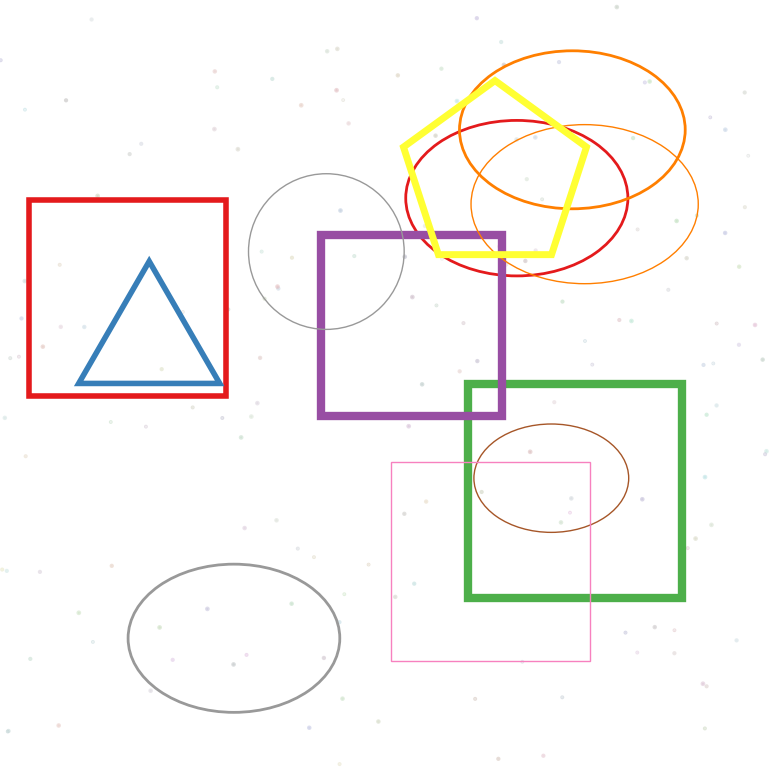[{"shape": "square", "thickness": 2, "radius": 0.64, "center": [0.166, 0.613]}, {"shape": "oval", "thickness": 1, "radius": 0.72, "center": [0.671, 0.743]}, {"shape": "triangle", "thickness": 2, "radius": 0.53, "center": [0.194, 0.555]}, {"shape": "square", "thickness": 3, "radius": 0.7, "center": [0.746, 0.362]}, {"shape": "square", "thickness": 3, "radius": 0.59, "center": [0.534, 0.577]}, {"shape": "oval", "thickness": 1, "radius": 0.73, "center": [0.743, 0.831]}, {"shape": "oval", "thickness": 0.5, "radius": 0.74, "center": [0.759, 0.735]}, {"shape": "pentagon", "thickness": 2.5, "radius": 0.62, "center": [0.643, 0.77]}, {"shape": "oval", "thickness": 0.5, "radius": 0.5, "center": [0.716, 0.379]}, {"shape": "square", "thickness": 0.5, "radius": 0.65, "center": [0.637, 0.271]}, {"shape": "circle", "thickness": 0.5, "radius": 0.51, "center": [0.424, 0.673]}, {"shape": "oval", "thickness": 1, "radius": 0.69, "center": [0.304, 0.171]}]